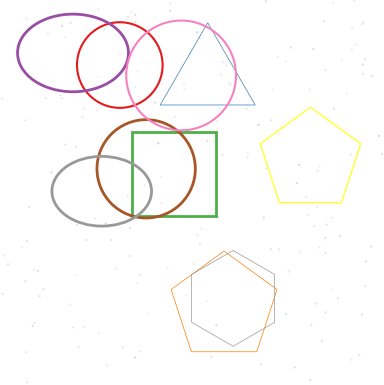[{"shape": "circle", "thickness": 1.5, "radius": 0.56, "center": [0.311, 0.831]}, {"shape": "triangle", "thickness": 0.5, "radius": 0.71, "center": [0.539, 0.799]}, {"shape": "square", "thickness": 2, "radius": 0.55, "center": [0.451, 0.548]}, {"shape": "oval", "thickness": 2, "radius": 0.72, "center": [0.19, 0.862]}, {"shape": "pentagon", "thickness": 0.5, "radius": 0.72, "center": [0.582, 0.203]}, {"shape": "pentagon", "thickness": 1, "radius": 0.69, "center": [0.806, 0.584]}, {"shape": "circle", "thickness": 2, "radius": 0.64, "center": [0.38, 0.561]}, {"shape": "circle", "thickness": 1.5, "radius": 0.71, "center": [0.47, 0.804]}, {"shape": "oval", "thickness": 2, "radius": 0.65, "center": [0.264, 0.503]}, {"shape": "hexagon", "thickness": 0.5, "radius": 0.62, "center": [0.605, 0.225]}]